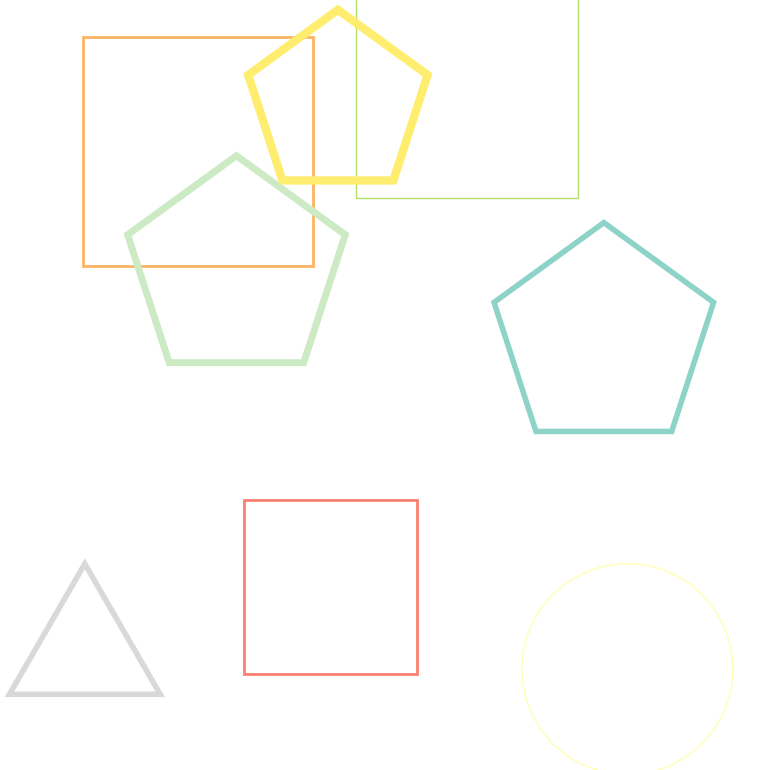[{"shape": "pentagon", "thickness": 2, "radius": 0.75, "center": [0.784, 0.561]}, {"shape": "circle", "thickness": 0.5, "radius": 0.68, "center": [0.815, 0.131]}, {"shape": "square", "thickness": 1, "radius": 0.56, "center": [0.43, 0.238]}, {"shape": "square", "thickness": 1, "radius": 0.75, "center": [0.257, 0.803]}, {"shape": "square", "thickness": 0.5, "radius": 0.72, "center": [0.607, 0.887]}, {"shape": "triangle", "thickness": 2, "radius": 0.56, "center": [0.11, 0.155]}, {"shape": "pentagon", "thickness": 2.5, "radius": 0.74, "center": [0.307, 0.649]}, {"shape": "pentagon", "thickness": 3, "radius": 0.61, "center": [0.439, 0.865]}]